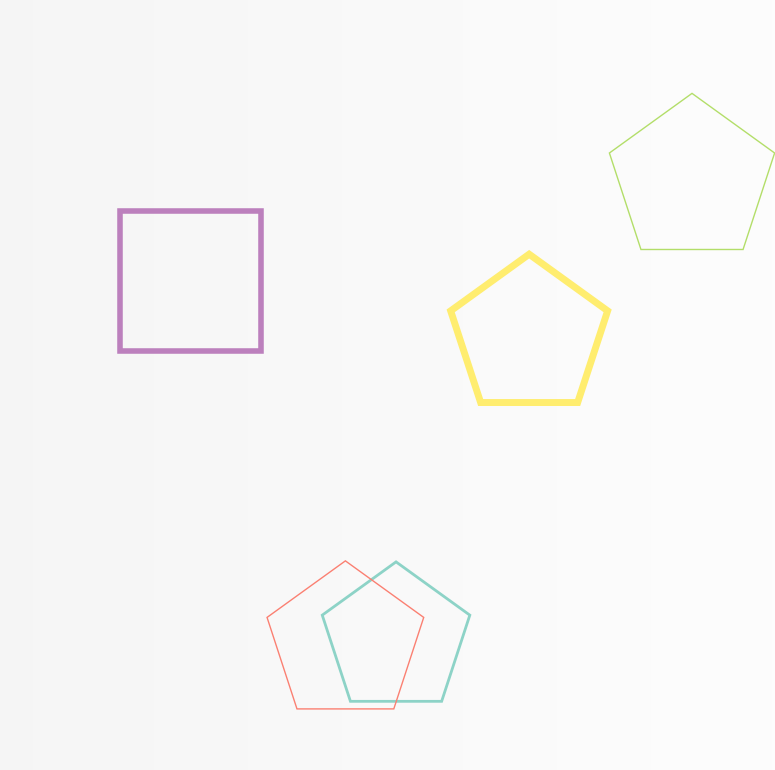[{"shape": "pentagon", "thickness": 1, "radius": 0.5, "center": [0.511, 0.17]}, {"shape": "pentagon", "thickness": 0.5, "radius": 0.53, "center": [0.446, 0.165]}, {"shape": "pentagon", "thickness": 0.5, "radius": 0.56, "center": [0.893, 0.767]}, {"shape": "square", "thickness": 2, "radius": 0.46, "center": [0.246, 0.635]}, {"shape": "pentagon", "thickness": 2.5, "radius": 0.53, "center": [0.683, 0.563]}]